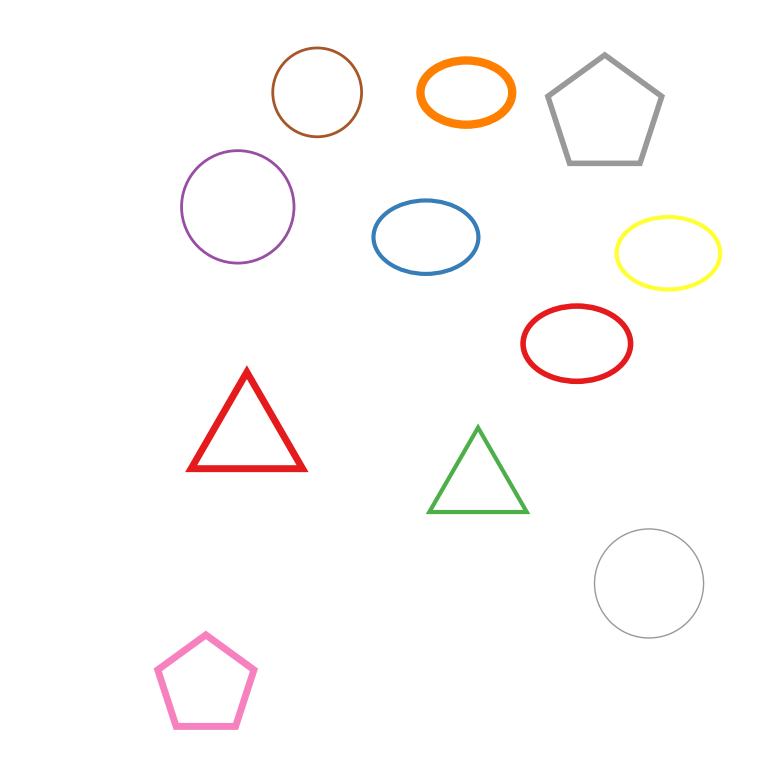[{"shape": "oval", "thickness": 2, "radius": 0.35, "center": [0.749, 0.554]}, {"shape": "triangle", "thickness": 2.5, "radius": 0.42, "center": [0.321, 0.433]}, {"shape": "oval", "thickness": 1.5, "radius": 0.34, "center": [0.553, 0.692]}, {"shape": "triangle", "thickness": 1.5, "radius": 0.37, "center": [0.621, 0.372]}, {"shape": "circle", "thickness": 1, "radius": 0.37, "center": [0.309, 0.731]}, {"shape": "oval", "thickness": 3, "radius": 0.3, "center": [0.606, 0.88]}, {"shape": "oval", "thickness": 1.5, "radius": 0.34, "center": [0.868, 0.671]}, {"shape": "circle", "thickness": 1, "radius": 0.29, "center": [0.412, 0.88]}, {"shape": "pentagon", "thickness": 2.5, "radius": 0.33, "center": [0.267, 0.11]}, {"shape": "pentagon", "thickness": 2, "radius": 0.39, "center": [0.785, 0.851]}, {"shape": "circle", "thickness": 0.5, "radius": 0.35, "center": [0.843, 0.242]}]